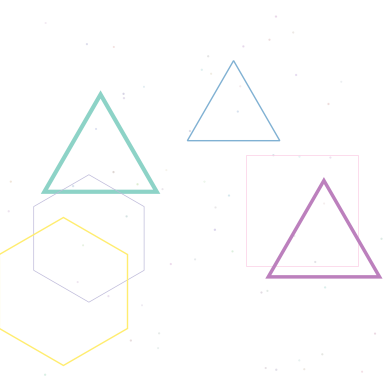[{"shape": "triangle", "thickness": 3, "radius": 0.84, "center": [0.261, 0.586]}, {"shape": "hexagon", "thickness": 0.5, "radius": 0.83, "center": [0.231, 0.381]}, {"shape": "triangle", "thickness": 1, "radius": 0.69, "center": [0.607, 0.704]}, {"shape": "square", "thickness": 0.5, "radius": 0.72, "center": [0.784, 0.454]}, {"shape": "triangle", "thickness": 2.5, "radius": 0.83, "center": [0.841, 0.364]}, {"shape": "hexagon", "thickness": 1, "radius": 0.96, "center": [0.165, 0.243]}]